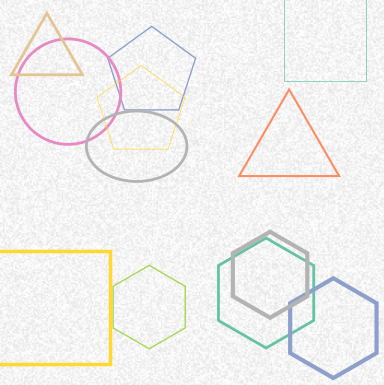[{"shape": "square", "thickness": 0.5, "radius": 0.53, "center": [0.843, 0.895]}, {"shape": "hexagon", "thickness": 2, "radius": 0.71, "center": [0.691, 0.239]}, {"shape": "triangle", "thickness": 1.5, "radius": 0.75, "center": [0.751, 0.618]}, {"shape": "pentagon", "thickness": 1, "radius": 0.6, "center": [0.394, 0.812]}, {"shape": "hexagon", "thickness": 3, "radius": 0.65, "center": [0.866, 0.148]}, {"shape": "circle", "thickness": 2, "radius": 0.68, "center": [0.177, 0.762]}, {"shape": "hexagon", "thickness": 1, "radius": 0.54, "center": [0.388, 0.202]}, {"shape": "pentagon", "thickness": 0.5, "radius": 0.6, "center": [0.366, 0.71]}, {"shape": "square", "thickness": 2.5, "radius": 0.74, "center": [0.138, 0.201]}, {"shape": "triangle", "thickness": 2, "radius": 0.53, "center": [0.122, 0.859]}, {"shape": "hexagon", "thickness": 3, "radius": 0.56, "center": [0.701, 0.286]}, {"shape": "oval", "thickness": 2, "radius": 0.65, "center": [0.355, 0.62]}]